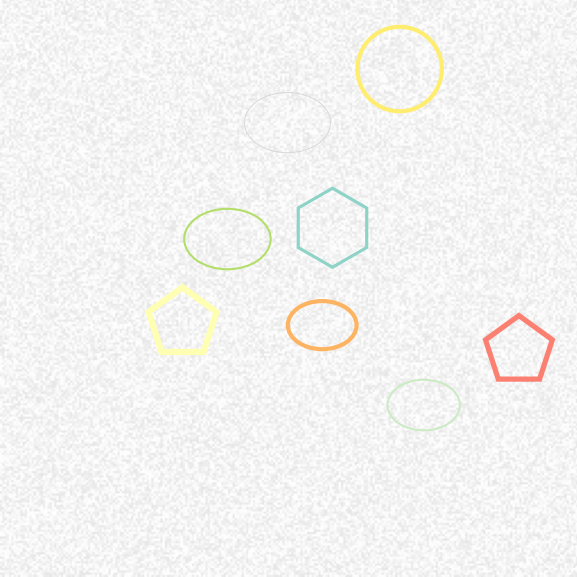[{"shape": "hexagon", "thickness": 1.5, "radius": 0.34, "center": [0.576, 0.605]}, {"shape": "pentagon", "thickness": 3, "radius": 0.31, "center": [0.316, 0.44]}, {"shape": "pentagon", "thickness": 2.5, "radius": 0.3, "center": [0.899, 0.392]}, {"shape": "oval", "thickness": 2, "radius": 0.3, "center": [0.558, 0.436]}, {"shape": "oval", "thickness": 1, "radius": 0.37, "center": [0.394, 0.585]}, {"shape": "oval", "thickness": 0.5, "radius": 0.37, "center": [0.498, 0.787]}, {"shape": "oval", "thickness": 1, "radius": 0.31, "center": [0.734, 0.298]}, {"shape": "circle", "thickness": 2, "radius": 0.37, "center": [0.692, 0.88]}]